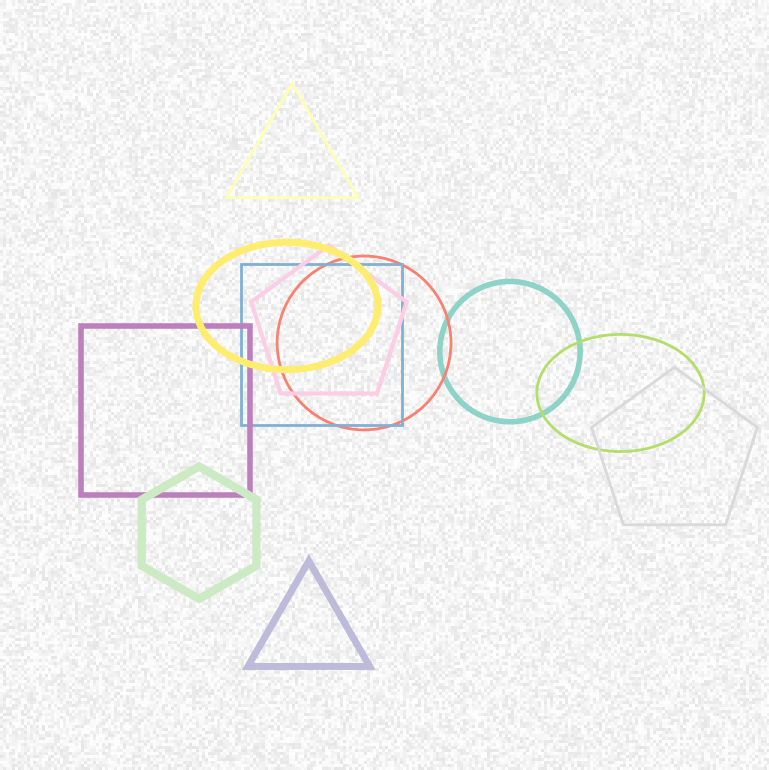[{"shape": "circle", "thickness": 2, "radius": 0.46, "center": [0.662, 0.543]}, {"shape": "triangle", "thickness": 1, "radius": 0.49, "center": [0.38, 0.793]}, {"shape": "triangle", "thickness": 2.5, "radius": 0.46, "center": [0.401, 0.18]}, {"shape": "circle", "thickness": 1, "radius": 0.56, "center": [0.473, 0.555]}, {"shape": "square", "thickness": 1, "radius": 0.52, "center": [0.418, 0.552]}, {"shape": "oval", "thickness": 1, "radius": 0.54, "center": [0.806, 0.49]}, {"shape": "pentagon", "thickness": 1.5, "radius": 0.53, "center": [0.427, 0.575]}, {"shape": "pentagon", "thickness": 1, "radius": 0.57, "center": [0.876, 0.41]}, {"shape": "square", "thickness": 2, "radius": 0.55, "center": [0.215, 0.467]}, {"shape": "hexagon", "thickness": 3, "radius": 0.43, "center": [0.259, 0.308]}, {"shape": "oval", "thickness": 2.5, "radius": 0.59, "center": [0.373, 0.603]}]